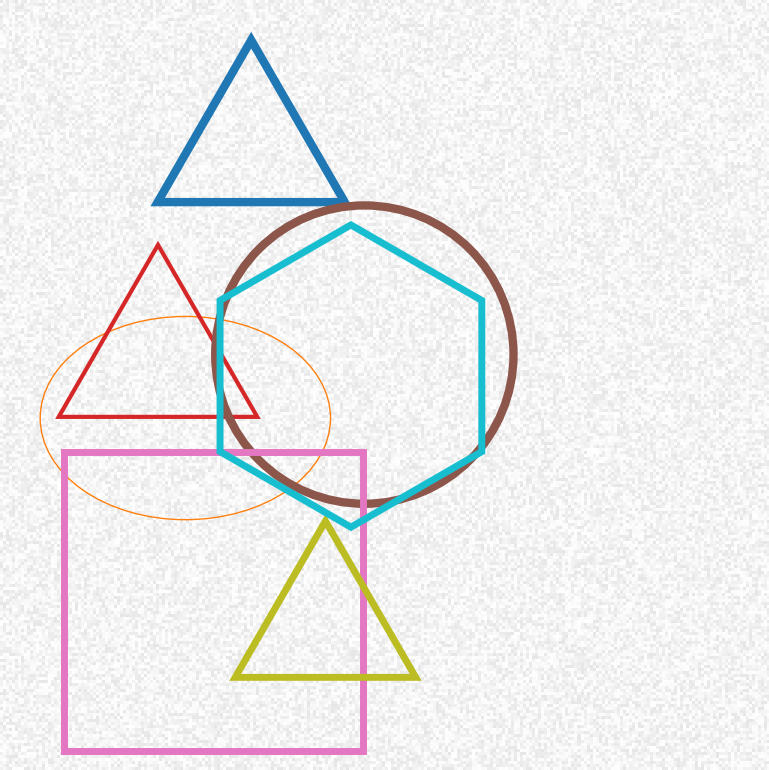[{"shape": "triangle", "thickness": 3, "radius": 0.7, "center": [0.326, 0.808]}, {"shape": "oval", "thickness": 0.5, "radius": 0.94, "center": [0.241, 0.457]}, {"shape": "triangle", "thickness": 1.5, "radius": 0.74, "center": [0.205, 0.533]}, {"shape": "circle", "thickness": 3, "radius": 0.97, "center": [0.473, 0.539]}, {"shape": "square", "thickness": 2.5, "radius": 0.97, "center": [0.277, 0.219]}, {"shape": "triangle", "thickness": 2.5, "radius": 0.68, "center": [0.423, 0.188]}, {"shape": "hexagon", "thickness": 2.5, "radius": 0.98, "center": [0.456, 0.512]}]